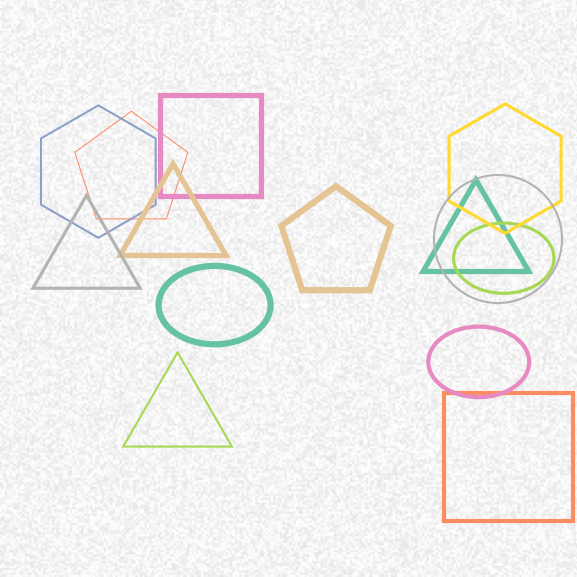[{"shape": "triangle", "thickness": 2.5, "radius": 0.53, "center": [0.824, 0.582]}, {"shape": "oval", "thickness": 3, "radius": 0.48, "center": [0.372, 0.471]}, {"shape": "square", "thickness": 2, "radius": 0.56, "center": [0.881, 0.208]}, {"shape": "pentagon", "thickness": 0.5, "radius": 0.52, "center": [0.227, 0.703]}, {"shape": "hexagon", "thickness": 1, "radius": 0.57, "center": [0.17, 0.702]}, {"shape": "oval", "thickness": 2, "radius": 0.44, "center": [0.829, 0.372]}, {"shape": "square", "thickness": 2.5, "radius": 0.44, "center": [0.365, 0.746]}, {"shape": "triangle", "thickness": 1, "radius": 0.54, "center": [0.308, 0.28]}, {"shape": "oval", "thickness": 1.5, "radius": 0.43, "center": [0.872, 0.552]}, {"shape": "hexagon", "thickness": 1.5, "radius": 0.56, "center": [0.875, 0.707]}, {"shape": "triangle", "thickness": 2.5, "radius": 0.53, "center": [0.3, 0.61]}, {"shape": "pentagon", "thickness": 3, "radius": 0.5, "center": [0.582, 0.577]}, {"shape": "circle", "thickness": 1, "radius": 0.55, "center": [0.862, 0.585]}, {"shape": "triangle", "thickness": 1.5, "radius": 0.54, "center": [0.15, 0.554]}]